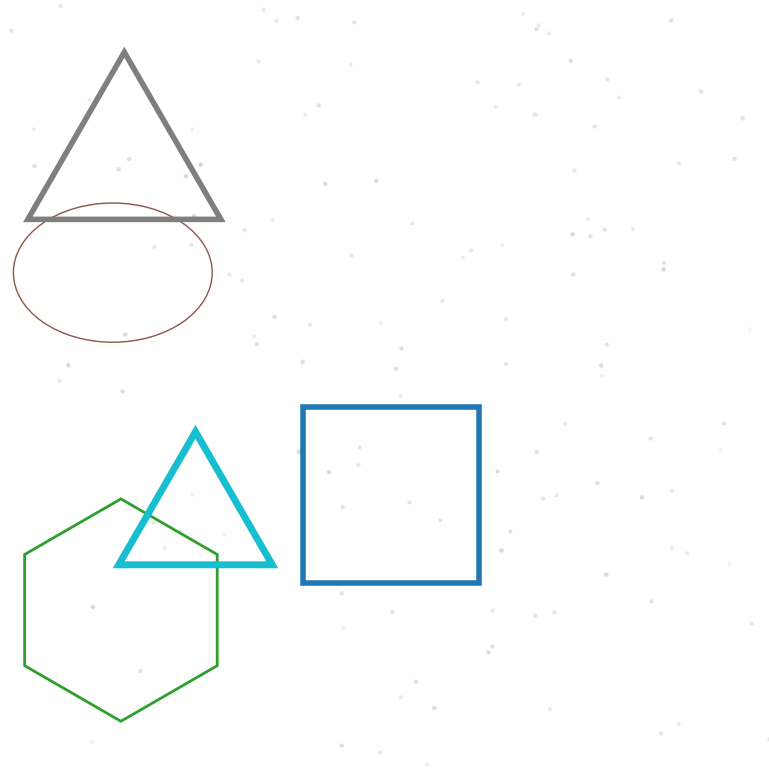[{"shape": "square", "thickness": 2, "radius": 0.57, "center": [0.507, 0.357]}, {"shape": "hexagon", "thickness": 1, "radius": 0.72, "center": [0.157, 0.208]}, {"shape": "oval", "thickness": 0.5, "radius": 0.65, "center": [0.146, 0.646]}, {"shape": "triangle", "thickness": 2, "radius": 0.72, "center": [0.161, 0.787]}, {"shape": "triangle", "thickness": 2.5, "radius": 0.58, "center": [0.254, 0.324]}]